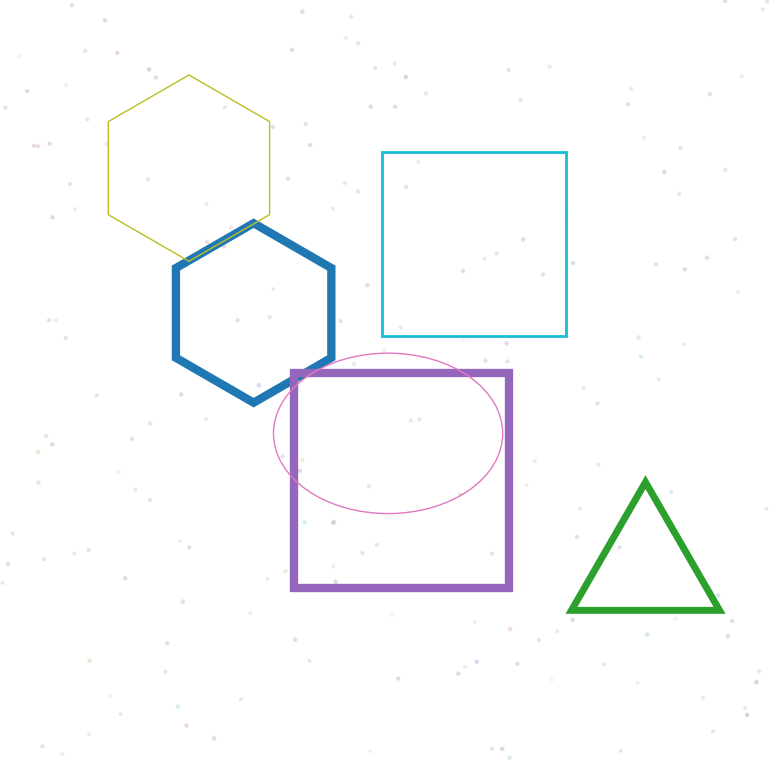[{"shape": "hexagon", "thickness": 3, "radius": 0.58, "center": [0.329, 0.594]}, {"shape": "triangle", "thickness": 2.5, "radius": 0.55, "center": [0.838, 0.263]}, {"shape": "square", "thickness": 3, "radius": 0.7, "center": [0.521, 0.376]}, {"shape": "oval", "thickness": 0.5, "radius": 0.74, "center": [0.504, 0.437]}, {"shape": "hexagon", "thickness": 0.5, "radius": 0.6, "center": [0.245, 0.782]}, {"shape": "square", "thickness": 1, "radius": 0.6, "center": [0.615, 0.683]}]